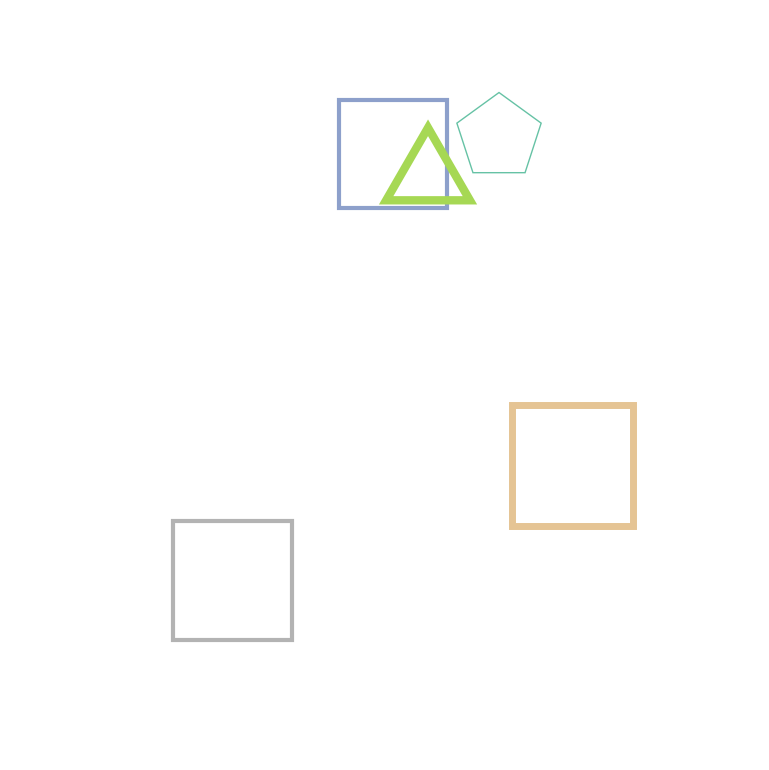[{"shape": "pentagon", "thickness": 0.5, "radius": 0.29, "center": [0.648, 0.822]}, {"shape": "square", "thickness": 1.5, "radius": 0.35, "center": [0.511, 0.8]}, {"shape": "triangle", "thickness": 3, "radius": 0.31, "center": [0.556, 0.771]}, {"shape": "square", "thickness": 2.5, "radius": 0.39, "center": [0.744, 0.396]}, {"shape": "square", "thickness": 1.5, "radius": 0.39, "center": [0.302, 0.246]}]